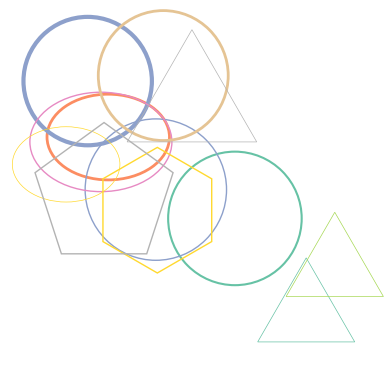[{"shape": "circle", "thickness": 1.5, "radius": 0.87, "center": [0.61, 0.433]}, {"shape": "triangle", "thickness": 0.5, "radius": 0.73, "center": [0.795, 0.185]}, {"shape": "oval", "thickness": 2, "radius": 0.8, "center": [0.281, 0.644]}, {"shape": "circle", "thickness": 1, "radius": 0.92, "center": [0.405, 0.508]}, {"shape": "circle", "thickness": 3, "radius": 0.83, "center": [0.228, 0.789]}, {"shape": "oval", "thickness": 1, "radius": 0.92, "center": [0.262, 0.631]}, {"shape": "triangle", "thickness": 0.5, "radius": 0.73, "center": [0.87, 0.303]}, {"shape": "hexagon", "thickness": 1, "radius": 0.82, "center": [0.409, 0.454]}, {"shape": "oval", "thickness": 0.5, "radius": 0.7, "center": [0.172, 0.573]}, {"shape": "circle", "thickness": 2, "radius": 0.84, "center": [0.424, 0.804]}, {"shape": "triangle", "thickness": 0.5, "radius": 0.97, "center": [0.499, 0.729]}, {"shape": "pentagon", "thickness": 1, "radius": 0.94, "center": [0.27, 0.493]}]